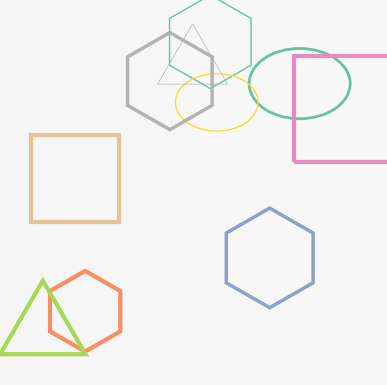[{"shape": "hexagon", "thickness": 1, "radius": 0.61, "center": [0.543, 0.891]}, {"shape": "oval", "thickness": 2, "radius": 0.65, "center": [0.773, 0.783]}, {"shape": "hexagon", "thickness": 3, "radius": 0.52, "center": [0.22, 0.192]}, {"shape": "hexagon", "thickness": 2.5, "radius": 0.65, "center": [0.696, 0.33]}, {"shape": "square", "thickness": 3, "radius": 0.69, "center": [0.896, 0.718]}, {"shape": "triangle", "thickness": 3, "radius": 0.64, "center": [0.111, 0.144]}, {"shape": "oval", "thickness": 1, "radius": 0.53, "center": [0.559, 0.734]}, {"shape": "square", "thickness": 3, "radius": 0.56, "center": [0.194, 0.535]}, {"shape": "triangle", "thickness": 0.5, "radius": 0.52, "center": [0.497, 0.834]}, {"shape": "hexagon", "thickness": 2.5, "radius": 0.63, "center": [0.438, 0.789]}]